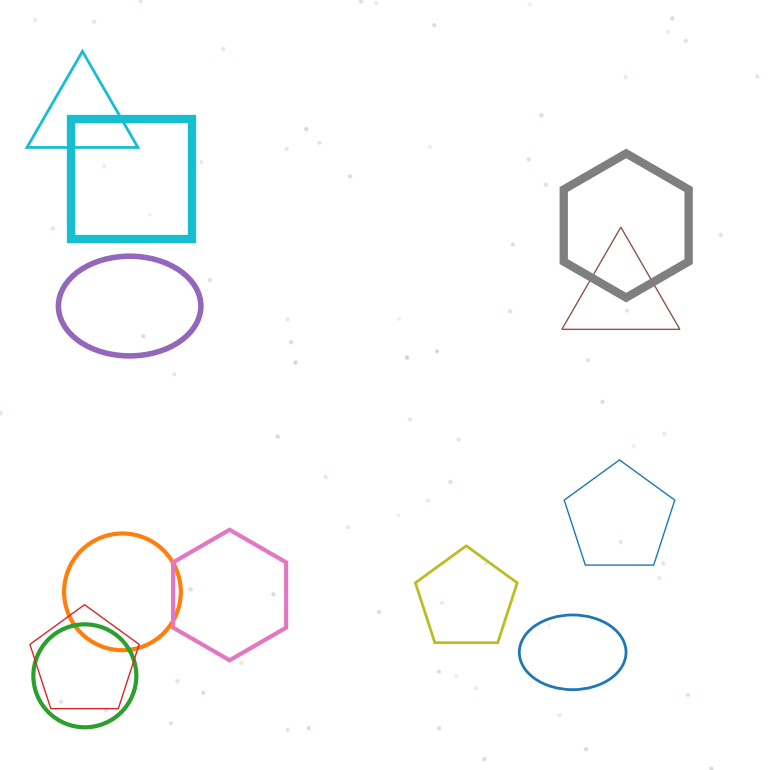[{"shape": "pentagon", "thickness": 0.5, "radius": 0.38, "center": [0.805, 0.327]}, {"shape": "oval", "thickness": 1, "radius": 0.35, "center": [0.744, 0.153]}, {"shape": "circle", "thickness": 1.5, "radius": 0.38, "center": [0.159, 0.231]}, {"shape": "circle", "thickness": 1.5, "radius": 0.33, "center": [0.11, 0.122]}, {"shape": "pentagon", "thickness": 0.5, "radius": 0.37, "center": [0.11, 0.14]}, {"shape": "oval", "thickness": 2, "radius": 0.46, "center": [0.168, 0.603]}, {"shape": "triangle", "thickness": 0.5, "radius": 0.44, "center": [0.806, 0.617]}, {"shape": "hexagon", "thickness": 1.5, "radius": 0.42, "center": [0.298, 0.227]}, {"shape": "hexagon", "thickness": 3, "radius": 0.47, "center": [0.813, 0.707]}, {"shape": "pentagon", "thickness": 1, "radius": 0.35, "center": [0.606, 0.222]}, {"shape": "triangle", "thickness": 1, "radius": 0.42, "center": [0.107, 0.85]}, {"shape": "square", "thickness": 3, "radius": 0.39, "center": [0.17, 0.767]}]